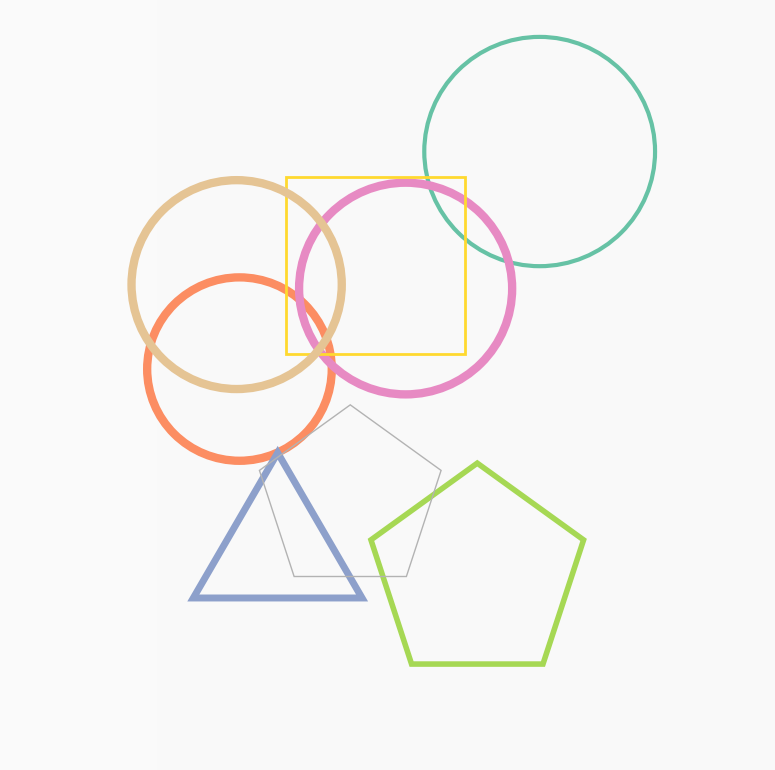[{"shape": "circle", "thickness": 1.5, "radius": 0.74, "center": [0.696, 0.803]}, {"shape": "circle", "thickness": 3, "radius": 0.6, "center": [0.309, 0.521]}, {"shape": "triangle", "thickness": 2.5, "radius": 0.63, "center": [0.358, 0.286]}, {"shape": "circle", "thickness": 3, "radius": 0.69, "center": [0.523, 0.625]}, {"shape": "pentagon", "thickness": 2, "radius": 0.72, "center": [0.616, 0.254]}, {"shape": "square", "thickness": 1, "radius": 0.58, "center": [0.485, 0.655]}, {"shape": "circle", "thickness": 3, "radius": 0.68, "center": [0.305, 0.63]}, {"shape": "pentagon", "thickness": 0.5, "radius": 0.62, "center": [0.452, 0.351]}]